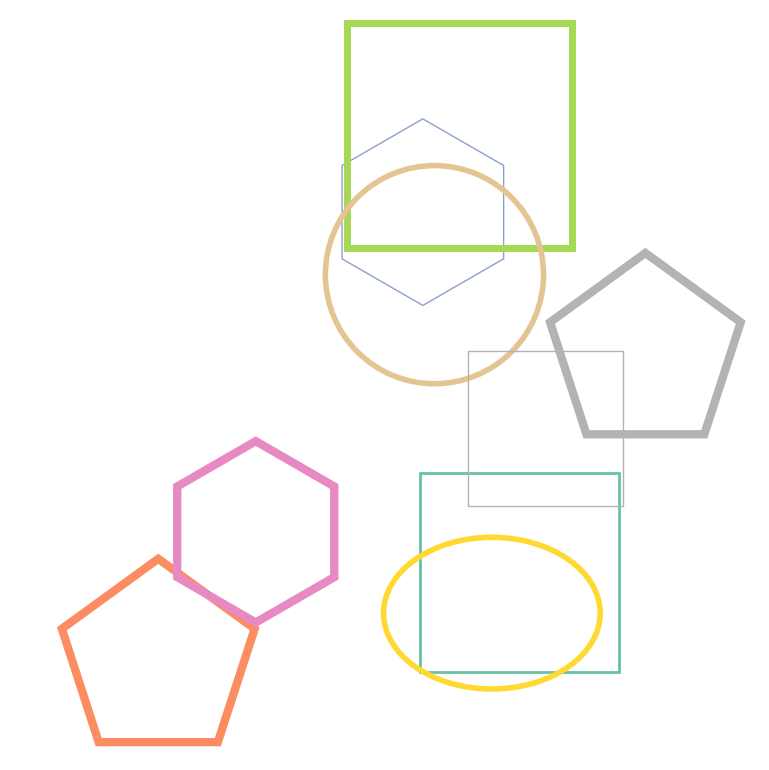[{"shape": "square", "thickness": 1, "radius": 0.65, "center": [0.675, 0.257]}, {"shape": "pentagon", "thickness": 3, "radius": 0.66, "center": [0.206, 0.143]}, {"shape": "hexagon", "thickness": 0.5, "radius": 0.61, "center": [0.549, 0.724]}, {"shape": "hexagon", "thickness": 3, "radius": 0.59, "center": [0.332, 0.309]}, {"shape": "square", "thickness": 2.5, "radius": 0.73, "center": [0.597, 0.824]}, {"shape": "oval", "thickness": 2, "radius": 0.7, "center": [0.639, 0.204]}, {"shape": "circle", "thickness": 2, "radius": 0.71, "center": [0.564, 0.643]}, {"shape": "pentagon", "thickness": 3, "radius": 0.65, "center": [0.838, 0.541]}, {"shape": "square", "thickness": 0.5, "radius": 0.5, "center": [0.709, 0.443]}]